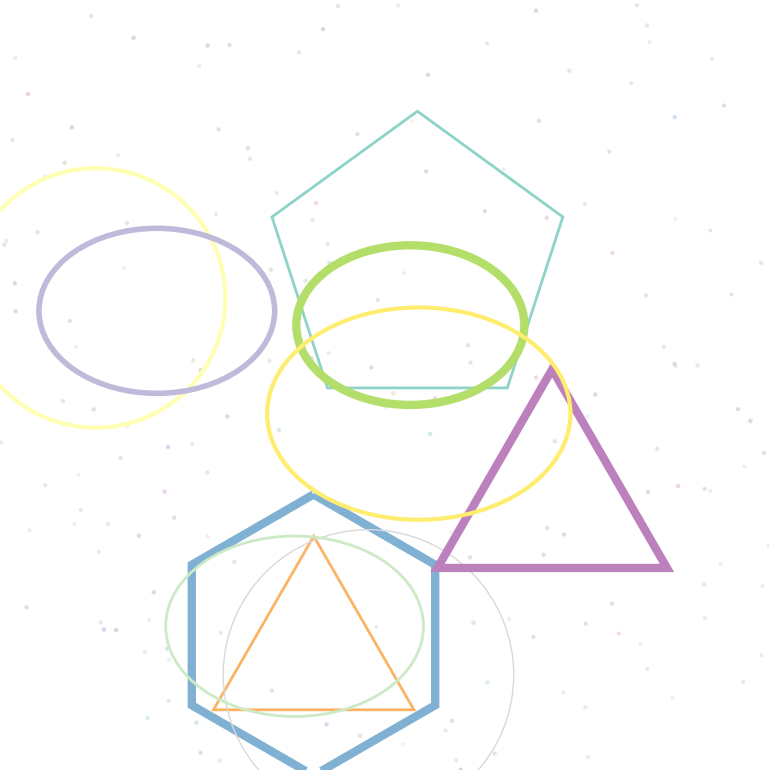[{"shape": "pentagon", "thickness": 1, "radius": 0.99, "center": [0.542, 0.657]}, {"shape": "circle", "thickness": 1.5, "radius": 0.84, "center": [0.124, 0.613]}, {"shape": "oval", "thickness": 2, "radius": 0.77, "center": [0.204, 0.596]}, {"shape": "hexagon", "thickness": 3, "radius": 0.91, "center": [0.407, 0.175]}, {"shape": "triangle", "thickness": 1, "radius": 0.75, "center": [0.407, 0.153]}, {"shape": "oval", "thickness": 3, "radius": 0.74, "center": [0.533, 0.578]}, {"shape": "circle", "thickness": 0.5, "radius": 0.94, "center": [0.479, 0.123]}, {"shape": "triangle", "thickness": 3, "radius": 0.86, "center": [0.717, 0.348]}, {"shape": "oval", "thickness": 1, "radius": 0.84, "center": [0.383, 0.187]}, {"shape": "oval", "thickness": 1.5, "radius": 0.98, "center": [0.544, 0.463]}]